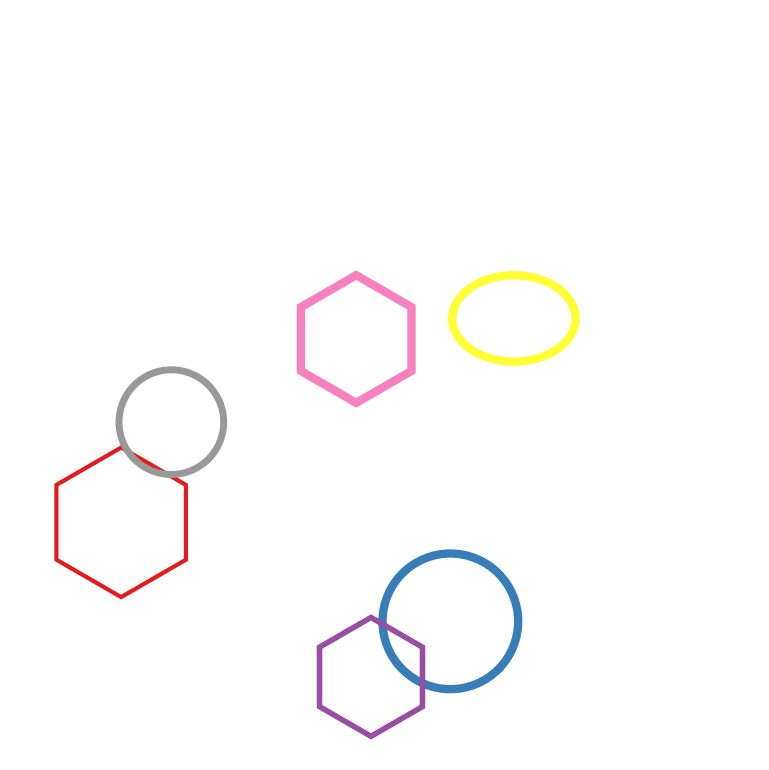[{"shape": "hexagon", "thickness": 1.5, "radius": 0.49, "center": [0.157, 0.322]}, {"shape": "circle", "thickness": 3, "radius": 0.44, "center": [0.585, 0.193]}, {"shape": "hexagon", "thickness": 2, "radius": 0.39, "center": [0.482, 0.121]}, {"shape": "oval", "thickness": 3, "radius": 0.4, "center": [0.667, 0.586]}, {"shape": "hexagon", "thickness": 3, "radius": 0.41, "center": [0.463, 0.56]}, {"shape": "circle", "thickness": 2.5, "radius": 0.34, "center": [0.223, 0.452]}]